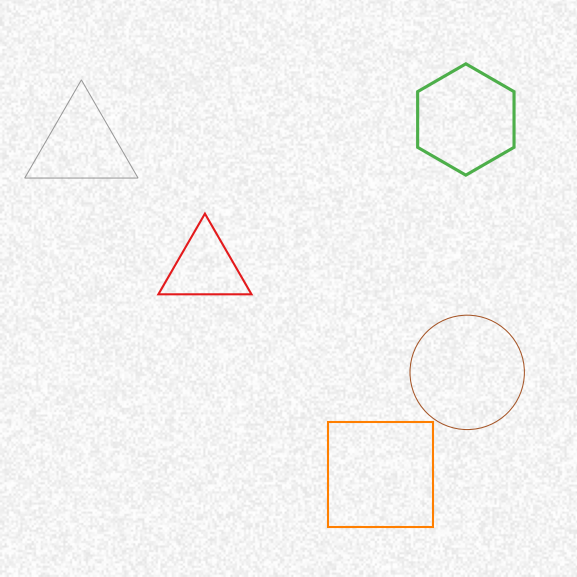[{"shape": "triangle", "thickness": 1, "radius": 0.47, "center": [0.355, 0.536]}, {"shape": "hexagon", "thickness": 1.5, "radius": 0.48, "center": [0.807, 0.792]}, {"shape": "square", "thickness": 1, "radius": 0.45, "center": [0.658, 0.178]}, {"shape": "circle", "thickness": 0.5, "radius": 0.5, "center": [0.809, 0.354]}, {"shape": "triangle", "thickness": 0.5, "radius": 0.57, "center": [0.141, 0.747]}]